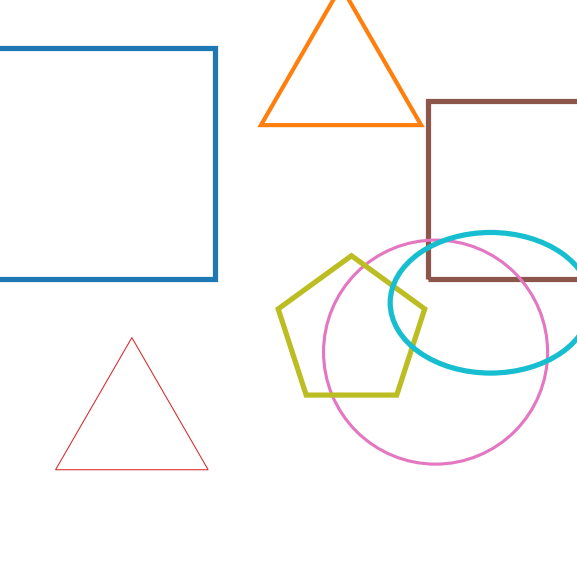[{"shape": "square", "thickness": 2.5, "radius": 1.0, "center": [0.173, 0.716]}, {"shape": "triangle", "thickness": 2, "radius": 0.8, "center": [0.591, 0.863]}, {"shape": "triangle", "thickness": 0.5, "radius": 0.76, "center": [0.228, 0.262]}, {"shape": "square", "thickness": 2.5, "radius": 0.77, "center": [0.895, 0.67]}, {"shape": "circle", "thickness": 1.5, "radius": 0.97, "center": [0.754, 0.389]}, {"shape": "pentagon", "thickness": 2.5, "radius": 0.67, "center": [0.609, 0.423]}, {"shape": "oval", "thickness": 2.5, "radius": 0.87, "center": [0.85, 0.475]}]